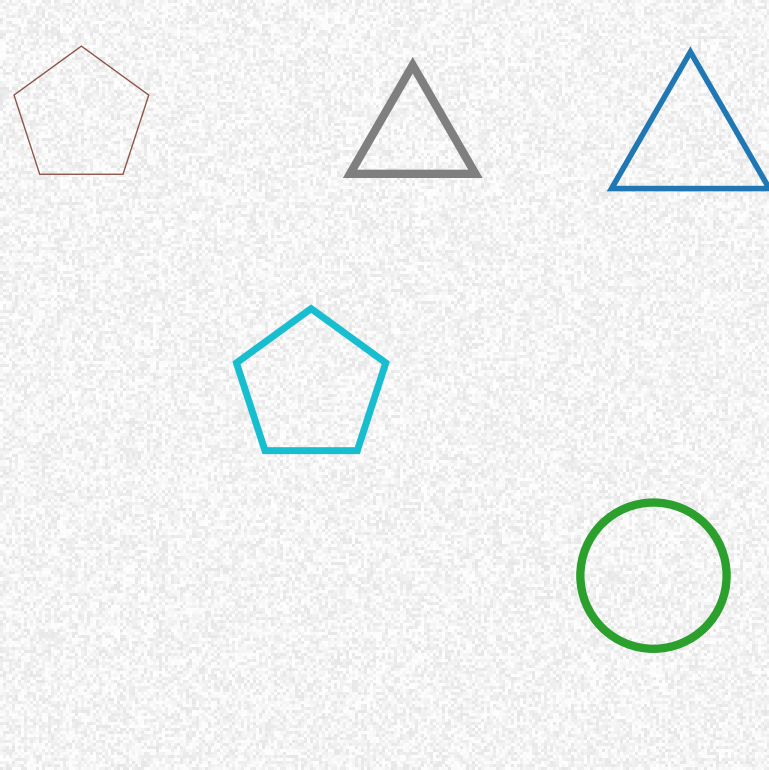[{"shape": "triangle", "thickness": 2, "radius": 0.59, "center": [0.897, 0.814]}, {"shape": "circle", "thickness": 3, "radius": 0.47, "center": [0.849, 0.252]}, {"shape": "pentagon", "thickness": 0.5, "radius": 0.46, "center": [0.106, 0.848]}, {"shape": "triangle", "thickness": 3, "radius": 0.47, "center": [0.536, 0.821]}, {"shape": "pentagon", "thickness": 2.5, "radius": 0.51, "center": [0.404, 0.497]}]